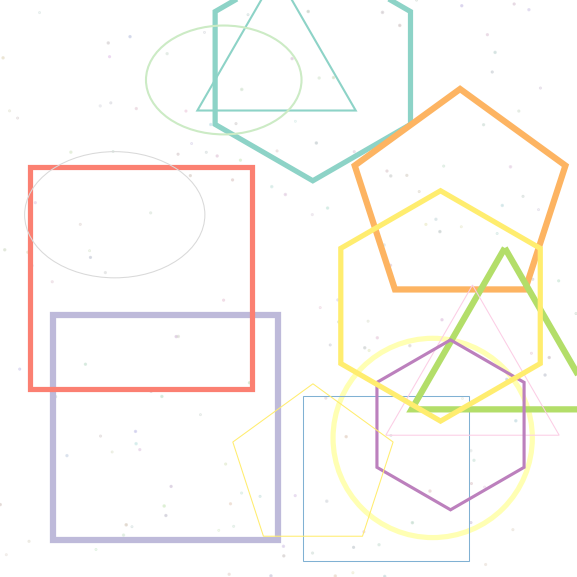[{"shape": "triangle", "thickness": 1, "radius": 0.79, "center": [0.479, 0.887]}, {"shape": "hexagon", "thickness": 2.5, "radius": 0.98, "center": [0.542, 0.881]}, {"shape": "circle", "thickness": 2.5, "radius": 0.86, "center": [0.749, 0.241]}, {"shape": "square", "thickness": 3, "radius": 0.97, "center": [0.286, 0.258]}, {"shape": "square", "thickness": 2.5, "radius": 0.96, "center": [0.243, 0.518]}, {"shape": "square", "thickness": 0.5, "radius": 0.72, "center": [0.669, 0.17]}, {"shape": "pentagon", "thickness": 3, "radius": 0.96, "center": [0.797, 0.653]}, {"shape": "triangle", "thickness": 3, "radius": 0.93, "center": [0.874, 0.383]}, {"shape": "triangle", "thickness": 0.5, "radius": 0.87, "center": [0.818, 0.332]}, {"shape": "oval", "thickness": 0.5, "radius": 0.78, "center": [0.199, 0.627]}, {"shape": "hexagon", "thickness": 1.5, "radius": 0.74, "center": [0.78, 0.263]}, {"shape": "oval", "thickness": 1, "radius": 0.67, "center": [0.387, 0.861]}, {"shape": "pentagon", "thickness": 0.5, "radius": 0.73, "center": [0.542, 0.189]}, {"shape": "hexagon", "thickness": 2.5, "radius": 1.0, "center": [0.763, 0.469]}]